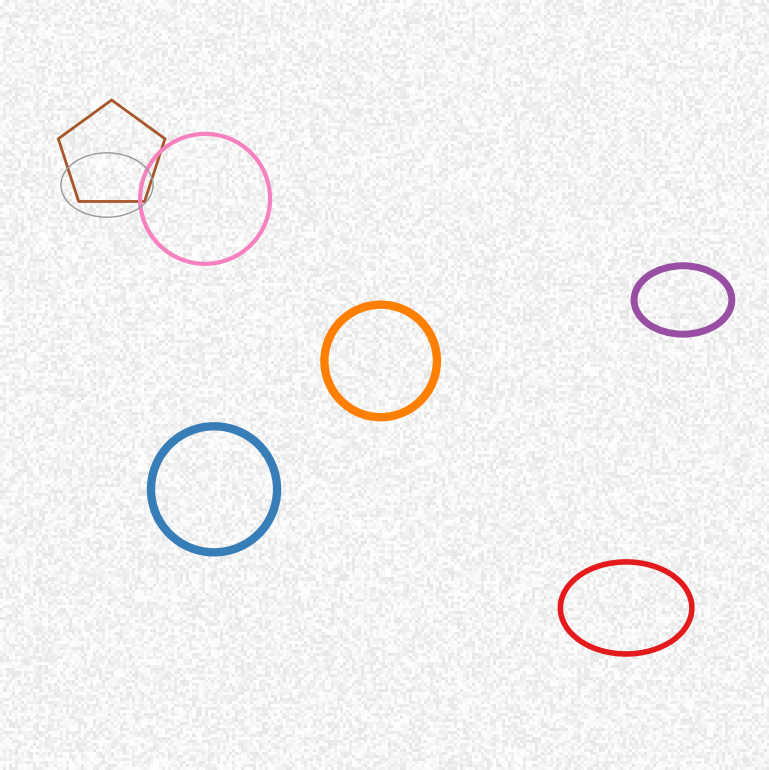[{"shape": "oval", "thickness": 2, "radius": 0.43, "center": [0.813, 0.21]}, {"shape": "circle", "thickness": 3, "radius": 0.41, "center": [0.278, 0.365]}, {"shape": "oval", "thickness": 2.5, "radius": 0.32, "center": [0.887, 0.61]}, {"shape": "circle", "thickness": 3, "radius": 0.37, "center": [0.494, 0.531]}, {"shape": "pentagon", "thickness": 1, "radius": 0.36, "center": [0.145, 0.797]}, {"shape": "circle", "thickness": 1.5, "radius": 0.42, "center": [0.266, 0.742]}, {"shape": "oval", "thickness": 0.5, "radius": 0.3, "center": [0.139, 0.76]}]